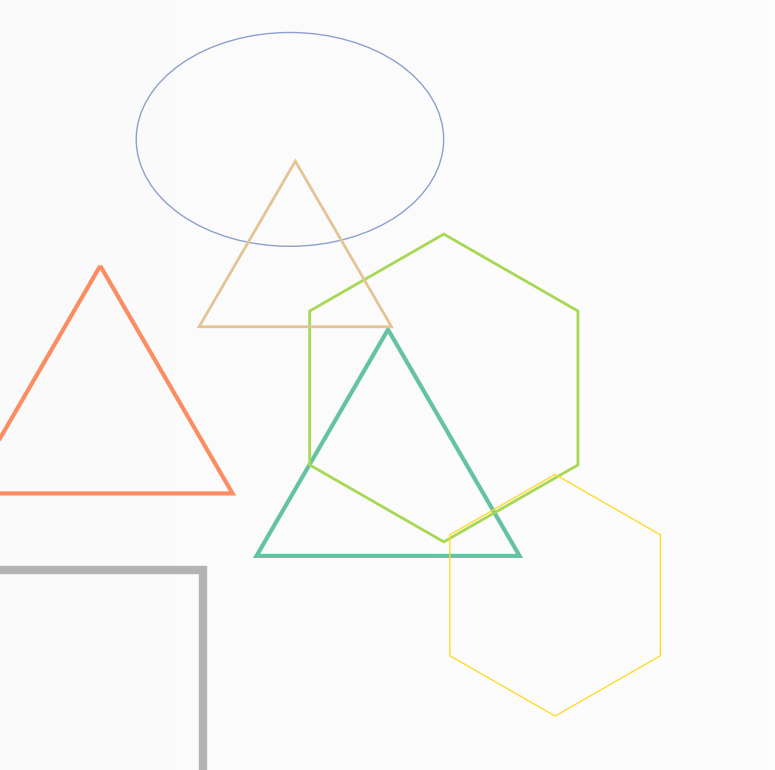[{"shape": "triangle", "thickness": 1.5, "radius": 0.98, "center": [0.501, 0.376]}, {"shape": "triangle", "thickness": 1.5, "radius": 0.99, "center": [0.129, 0.458]}, {"shape": "oval", "thickness": 0.5, "radius": 0.99, "center": [0.374, 0.819]}, {"shape": "hexagon", "thickness": 1, "radius": 1.0, "center": [0.573, 0.496]}, {"shape": "hexagon", "thickness": 0.5, "radius": 0.78, "center": [0.716, 0.227]}, {"shape": "triangle", "thickness": 1, "radius": 0.72, "center": [0.381, 0.647]}, {"shape": "square", "thickness": 3, "radius": 0.78, "center": [0.105, 0.102]}]